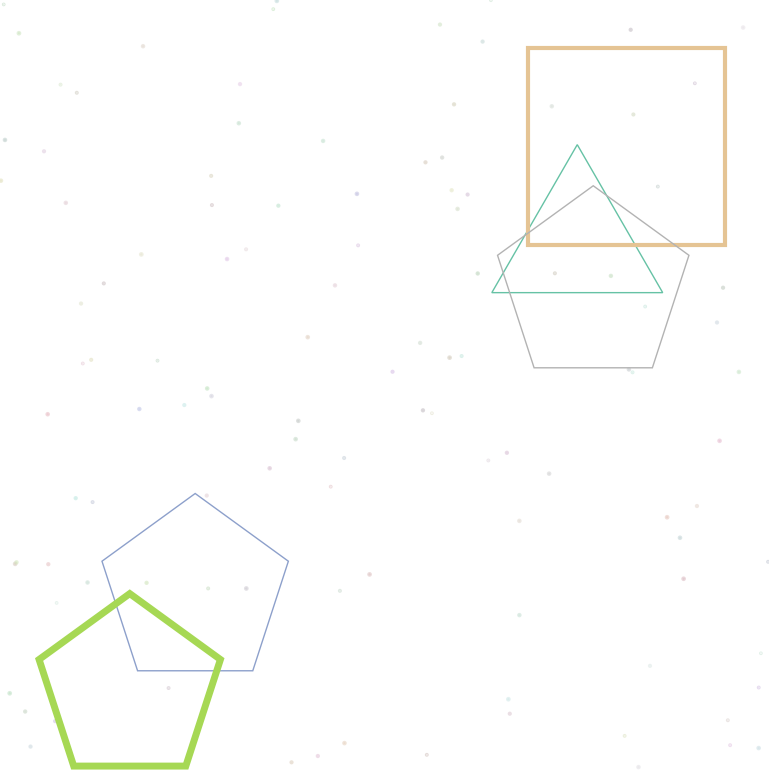[{"shape": "triangle", "thickness": 0.5, "radius": 0.64, "center": [0.75, 0.684]}, {"shape": "pentagon", "thickness": 0.5, "radius": 0.64, "center": [0.253, 0.232]}, {"shape": "pentagon", "thickness": 2.5, "radius": 0.62, "center": [0.169, 0.105]}, {"shape": "square", "thickness": 1.5, "radius": 0.64, "center": [0.814, 0.809]}, {"shape": "pentagon", "thickness": 0.5, "radius": 0.65, "center": [0.77, 0.628]}]